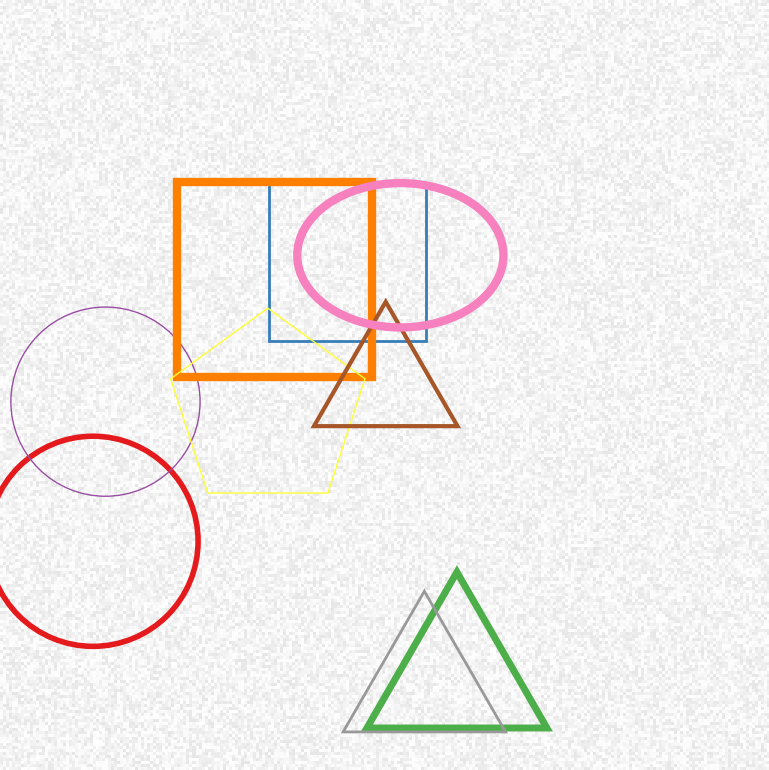[{"shape": "circle", "thickness": 2, "radius": 0.68, "center": [0.121, 0.297]}, {"shape": "square", "thickness": 1, "radius": 0.51, "center": [0.451, 0.659]}, {"shape": "triangle", "thickness": 2.5, "radius": 0.67, "center": [0.593, 0.122]}, {"shape": "circle", "thickness": 0.5, "radius": 0.61, "center": [0.137, 0.478]}, {"shape": "square", "thickness": 3, "radius": 0.63, "center": [0.356, 0.637]}, {"shape": "pentagon", "thickness": 0.5, "radius": 0.66, "center": [0.348, 0.467]}, {"shape": "triangle", "thickness": 1.5, "radius": 0.54, "center": [0.501, 0.5]}, {"shape": "oval", "thickness": 3, "radius": 0.67, "center": [0.52, 0.668]}, {"shape": "triangle", "thickness": 1, "radius": 0.61, "center": [0.551, 0.11]}]